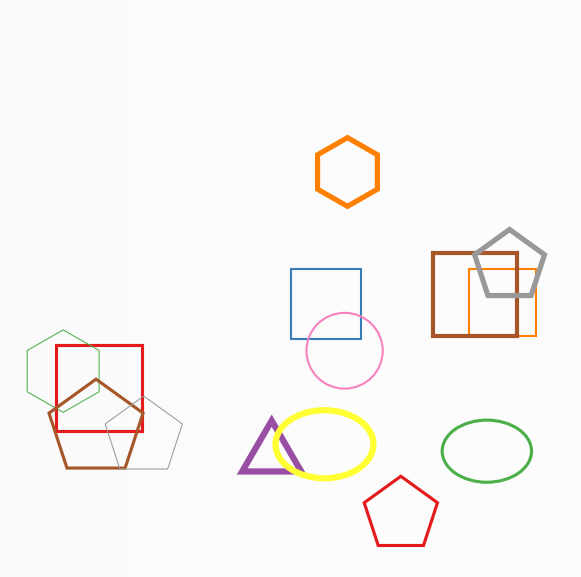[{"shape": "square", "thickness": 1.5, "radius": 0.37, "center": [0.17, 0.327]}, {"shape": "pentagon", "thickness": 1.5, "radius": 0.33, "center": [0.69, 0.108]}, {"shape": "square", "thickness": 1, "radius": 0.3, "center": [0.561, 0.473]}, {"shape": "hexagon", "thickness": 0.5, "radius": 0.36, "center": [0.109, 0.356]}, {"shape": "oval", "thickness": 1.5, "radius": 0.38, "center": [0.838, 0.218]}, {"shape": "triangle", "thickness": 3, "radius": 0.29, "center": [0.467, 0.212]}, {"shape": "square", "thickness": 1, "radius": 0.29, "center": [0.864, 0.476]}, {"shape": "hexagon", "thickness": 2.5, "radius": 0.3, "center": [0.598, 0.701]}, {"shape": "oval", "thickness": 3, "radius": 0.42, "center": [0.558, 0.23]}, {"shape": "pentagon", "thickness": 1.5, "radius": 0.43, "center": [0.165, 0.257]}, {"shape": "square", "thickness": 2, "radius": 0.36, "center": [0.817, 0.49]}, {"shape": "circle", "thickness": 1, "radius": 0.33, "center": [0.593, 0.392]}, {"shape": "pentagon", "thickness": 0.5, "radius": 0.35, "center": [0.247, 0.243]}, {"shape": "pentagon", "thickness": 2.5, "radius": 0.32, "center": [0.877, 0.539]}]